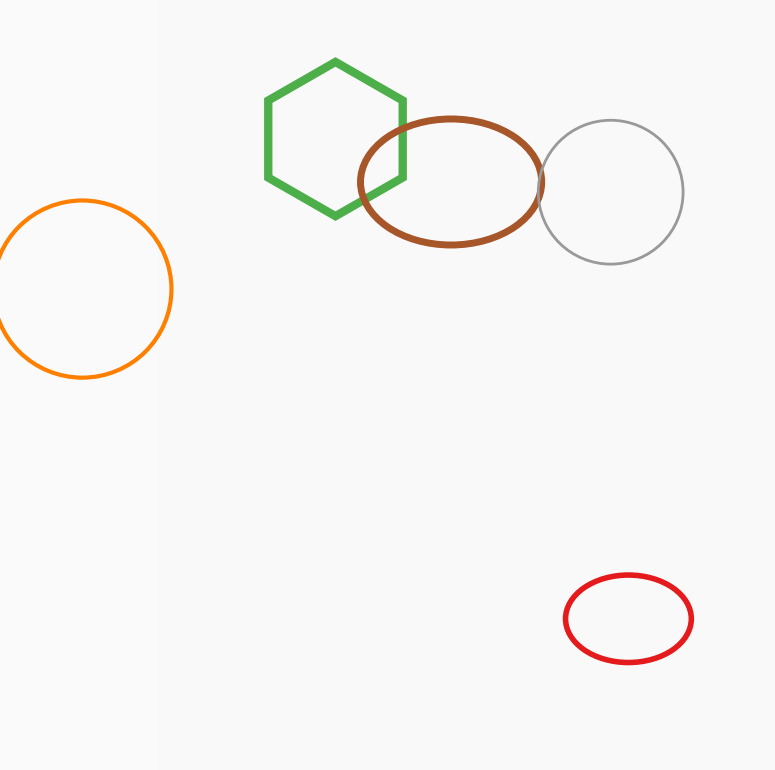[{"shape": "oval", "thickness": 2, "radius": 0.41, "center": [0.811, 0.196]}, {"shape": "hexagon", "thickness": 3, "radius": 0.5, "center": [0.433, 0.819]}, {"shape": "circle", "thickness": 1.5, "radius": 0.58, "center": [0.106, 0.625]}, {"shape": "oval", "thickness": 2.5, "radius": 0.58, "center": [0.582, 0.764]}, {"shape": "circle", "thickness": 1, "radius": 0.47, "center": [0.788, 0.75]}]